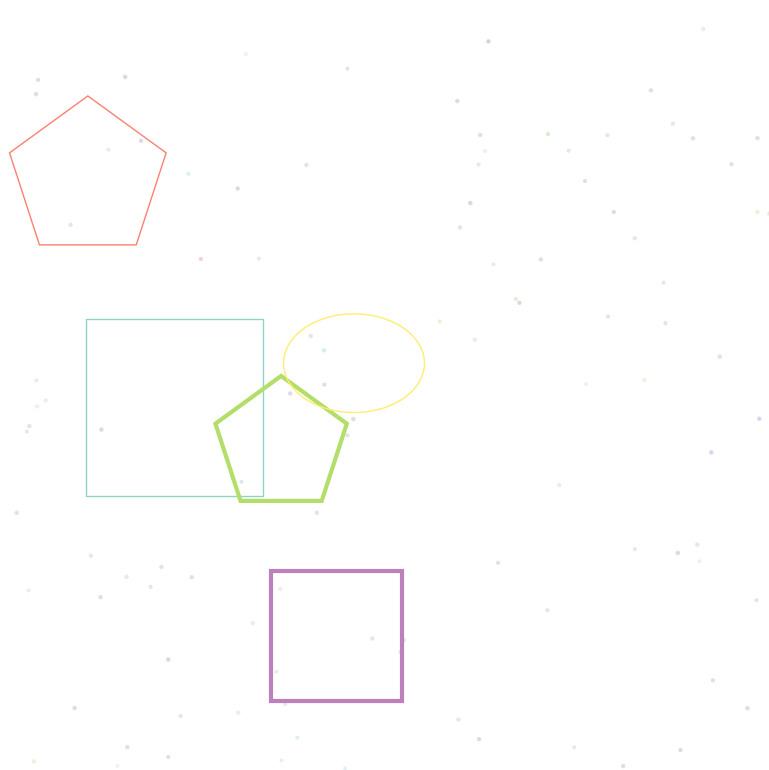[{"shape": "square", "thickness": 0.5, "radius": 0.57, "center": [0.227, 0.471]}, {"shape": "pentagon", "thickness": 0.5, "radius": 0.53, "center": [0.114, 0.768]}, {"shape": "pentagon", "thickness": 1.5, "radius": 0.45, "center": [0.365, 0.422]}, {"shape": "square", "thickness": 1.5, "radius": 0.42, "center": [0.437, 0.174]}, {"shape": "oval", "thickness": 0.5, "radius": 0.46, "center": [0.46, 0.528]}]